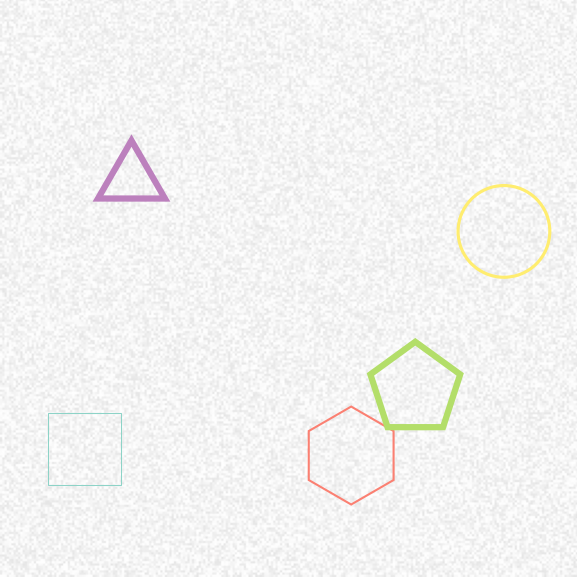[{"shape": "square", "thickness": 0.5, "radius": 0.31, "center": [0.146, 0.222]}, {"shape": "hexagon", "thickness": 1, "radius": 0.42, "center": [0.608, 0.21]}, {"shape": "pentagon", "thickness": 3, "radius": 0.41, "center": [0.719, 0.326]}, {"shape": "triangle", "thickness": 3, "radius": 0.33, "center": [0.228, 0.689]}, {"shape": "circle", "thickness": 1.5, "radius": 0.4, "center": [0.873, 0.598]}]